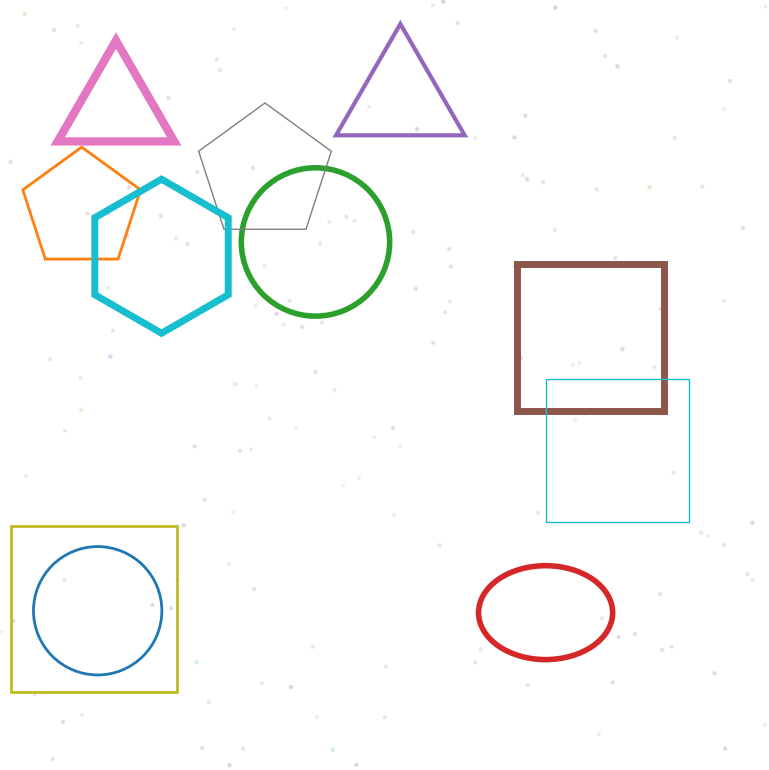[{"shape": "circle", "thickness": 1, "radius": 0.42, "center": [0.127, 0.207]}, {"shape": "pentagon", "thickness": 1, "radius": 0.4, "center": [0.106, 0.729]}, {"shape": "circle", "thickness": 2, "radius": 0.48, "center": [0.41, 0.686]}, {"shape": "oval", "thickness": 2, "radius": 0.44, "center": [0.709, 0.204]}, {"shape": "triangle", "thickness": 1.5, "radius": 0.48, "center": [0.52, 0.873]}, {"shape": "square", "thickness": 2.5, "radius": 0.48, "center": [0.767, 0.562]}, {"shape": "triangle", "thickness": 3, "radius": 0.44, "center": [0.151, 0.86]}, {"shape": "pentagon", "thickness": 0.5, "radius": 0.45, "center": [0.344, 0.776]}, {"shape": "square", "thickness": 1, "radius": 0.54, "center": [0.122, 0.209]}, {"shape": "hexagon", "thickness": 2.5, "radius": 0.5, "center": [0.21, 0.667]}, {"shape": "square", "thickness": 0.5, "radius": 0.47, "center": [0.801, 0.415]}]